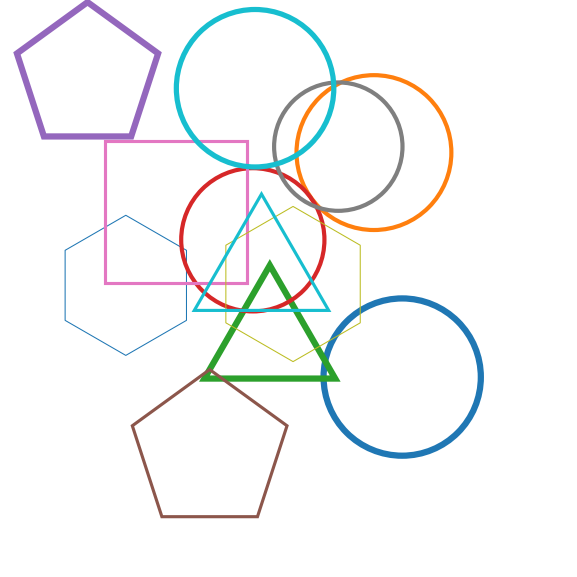[{"shape": "hexagon", "thickness": 0.5, "radius": 0.61, "center": [0.218, 0.505]}, {"shape": "circle", "thickness": 3, "radius": 0.68, "center": [0.696, 0.346]}, {"shape": "circle", "thickness": 2, "radius": 0.67, "center": [0.648, 0.735]}, {"shape": "triangle", "thickness": 3, "radius": 0.65, "center": [0.467, 0.409]}, {"shape": "circle", "thickness": 2, "radius": 0.62, "center": [0.438, 0.584]}, {"shape": "pentagon", "thickness": 3, "radius": 0.64, "center": [0.152, 0.867]}, {"shape": "pentagon", "thickness": 1.5, "radius": 0.7, "center": [0.363, 0.218]}, {"shape": "square", "thickness": 1.5, "radius": 0.62, "center": [0.304, 0.633]}, {"shape": "circle", "thickness": 2, "radius": 0.56, "center": [0.586, 0.745]}, {"shape": "hexagon", "thickness": 0.5, "radius": 0.67, "center": [0.507, 0.507]}, {"shape": "circle", "thickness": 2.5, "radius": 0.68, "center": [0.442, 0.846]}, {"shape": "triangle", "thickness": 1.5, "radius": 0.67, "center": [0.453, 0.529]}]